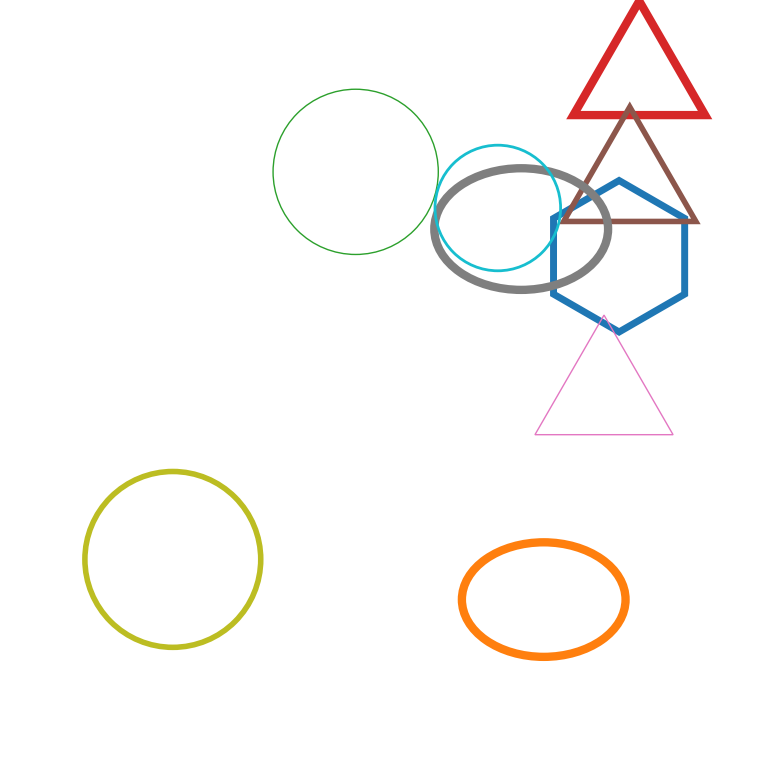[{"shape": "hexagon", "thickness": 2.5, "radius": 0.49, "center": [0.804, 0.667]}, {"shape": "oval", "thickness": 3, "radius": 0.53, "center": [0.706, 0.221]}, {"shape": "circle", "thickness": 0.5, "radius": 0.54, "center": [0.462, 0.777]}, {"shape": "triangle", "thickness": 3, "radius": 0.49, "center": [0.83, 0.9]}, {"shape": "triangle", "thickness": 2, "radius": 0.5, "center": [0.818, 0.762]}, {"shape": "triangle", "thickness": 0.5, "radius": 0.52, "center": [0.784, 0.487]}, {"shape": "oval", "thickness": 3, "radius": 0.56, "center": [0.677, 0.703]}, {"shape": "circle", "thickness": 2, "radius": 0.57, "center": [0.224, 0.273]}, {"shape": "circle", "thickness": 1, "radius": 0.41, "center": [0.647, 0.73]}]